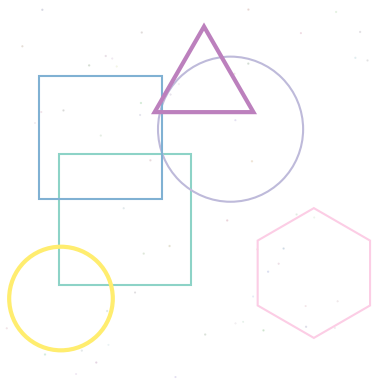[{"shape": "square", "thickness": 1.5, "radius": 0.86, "center": [0.324, 0.43]}, {"shape": "circle", "thickness": 1.5, "radius": 0.94, "center": [0.599, 0.664]}, {"shape": "square", "thickness": 1.5, "radius": 0.8, "center": [0.261, 0.642]}, {"shape": "hexagon", "thickness": 1.5, "radius": 0.84, "center": [0.815, 0.291]}, {"shape": "triangle", "thickness": 3, "radius": 0.74, "center": [0.53, 0.783]}, {"shape": "circle", "thickness": 3, "radius": 0.67, "center": [0.158, 0.225]}]